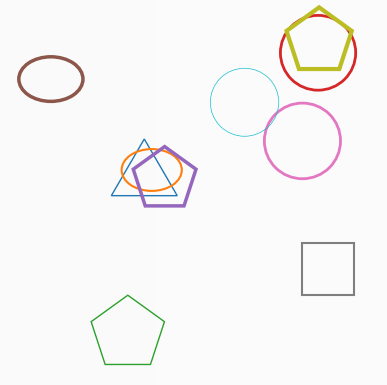[{"shape": "triangle", "thickness": 1, "radius": 0.49, "center": [0.372, 0.541]}, {"shape": "oval", "thickness": 1.5, "radius": 0.39, "center": [0.391, 0.558]}, {"shape": "pentagon", "thickness": 1, "radius": 0.5, "center": [0.33, 0.134]}, {"shape": "circle", "thickness": 2, "radius": 0.49, "center": [0.821, 0.863]}, {"shape": "pentagon", "thickness": 2.5, "radius": 0.43, "center": [0.425, 0.534]}, {"shape": "oval", "thickness": 2.5, "radius": 0.41, "center": [0.131, 0.795]}, {"shape": "circle", "thickness": 2, "radius": 0.49, "center": [0.78, 0.634]}, {"shape": "square", "thickness": 1.5, "radius": 0.33, "center": [0.846, 0.301]}, {"shape": "pentagon", "thickness": 3, "radius": 0.44, "center": [0.824, 0.892]}, {"shape": "circle", "thickness": 0.5, "radius": 0.44, "center": [0.631, 0.734]}]